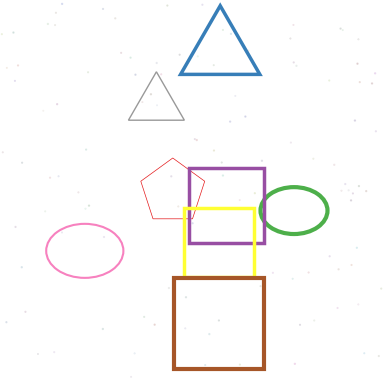[{"shape": "pentagon", "thickness": 0.5, "radius": 0.44, "center": [0.449, 0.502]}, {"shape": "triangle", "thickness": 2.5, "radius": 0.59, "center": [0.572, 0.866]}, {"shape": "oval", "thickness": 3, "radius": 0.44, "center": [0.764, 0.453]}, {"shape": "square", "thickness": 2.5, "radius": 0.49, "center": [0.587, 0.467]}, {"shape": "square", "thickness": 2.5, "radius": 0.45, "center": [0.569, 0.37]}, {"shape": "square", "thickness": 3, "radius": 0.59, "center": [0.568, 0.16]}, {"shape": "oval", "thickness": 1.5, "radius": 0.5, "center": [0.22, 0.348]}, {"shape": "triangle", "thickness": 1, "radius": 0.42, "center": [0.406, 0.73]}]